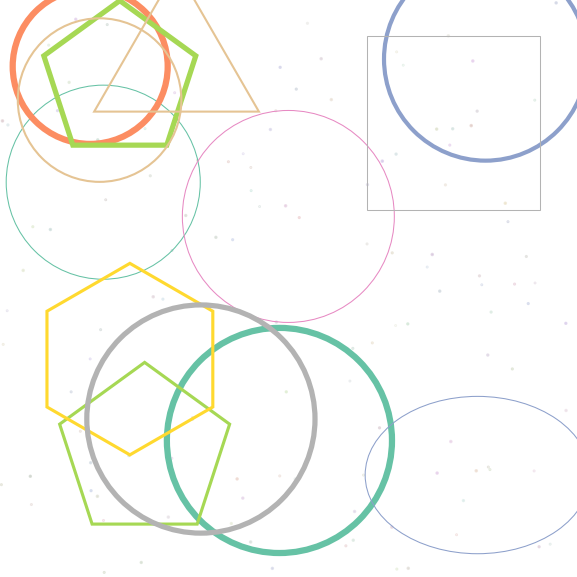[{"shape": "circle", "thickness": 3, "radius": 0.97, "center": [0.484, 0.236]}, {"shape": "circle", "thickness": 0.5, "radius": 0.84, "center": [0.179, 0.684]}, {"shape": "circle", "thickness": 3, "radius": 0.67, "center": [0.156, 0.884]}, {"shape": "oval", "thickness": 0.5, "radius": 0.97, "center": [0.827, 0.177]}, {"shape": "circle", "thickness": 2, "radius": 0.88, "center": [0.841, 0.897]}, {"shape": "circle", "thickness": 0.5, "radius": 0.92, "center": [0.499, 0.624]}, {"shape": "pentagon", "thickness": 2.5, "radius": 0.69, "center": [0.207, 0.86]}, {"shape": "pentagon", "thickness": 1.5, "radius": 0.77, "center": [0.25, 0.217]}, {"shape": "hexagon", "thickness": 1.5, "radius": 0.83, "center": [0.225, 0.377]}, {"shape": "triangle", "thickness": 1, "radius": 0.82, "center": [0.306, 0.888]}, {"shape": "circle", "thickness": 1, "radius": 0.71, "center": [0.172, 0.826]}, {"shape": "square", "thickness": 0.5, "radius": 0.75, "center": [0.785, 0.786]}, {"shape": "circle", "thickness": 2.5, "radius": 0.99, "center": [0.348, 0.274]}]